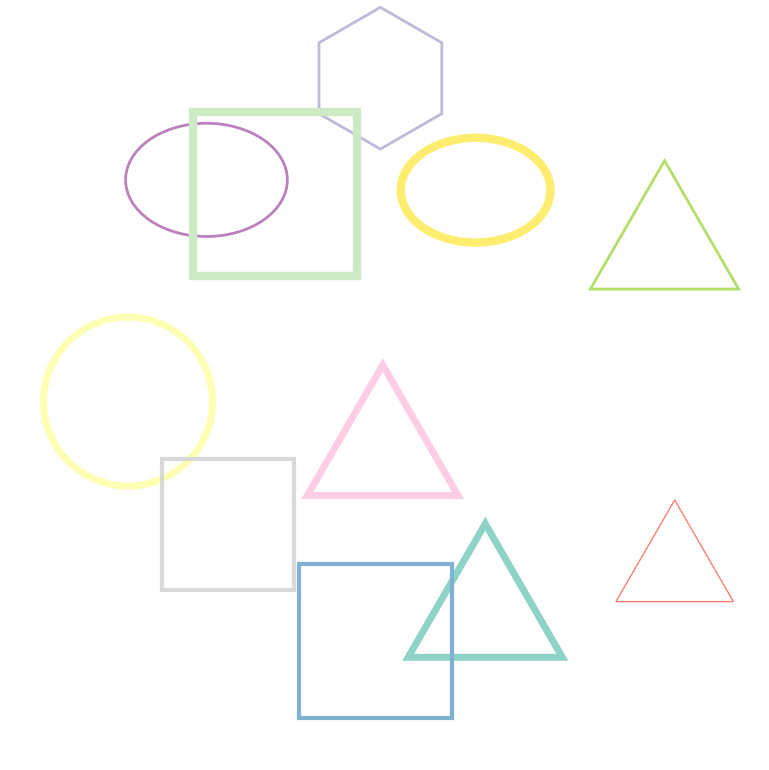[{"shape": "triangle", "thickness": 2.5, "radius": 0.58, "center": [0.63, 0.204]}, {"shape": "circle", "thickness": 2.5, "radius": 0.55, "center": [0.166, 0.479]}, {"shape": "hexagon", "thickness": 1, "radius": 0.46, "center": [0.494, 0.898]}, {"shape": "triangle", "thickness": 0.5, "radius": 0.44, "center": [0.876, 0.263]}, {"shape": "square", "thickness": 1.5, "radius": 0.5, "center": [0.488, 0.167]}, {"shape": "triangle", "thickness": 1, "radius": 0.56, "center": [0.863, 0.68]}, {"shape": "triangle", "thickness": 2.5, "radius": 0.57, "center": [0.497, 0.413]}, {"shape": "square", "thickness": 1.5, "radius": 0.43, "center": [0.296, 0.319]}, {"shape": "oval", "thickness": 1, "radius": 0.53, "center": [0.268, 0.766]}, {"shape": "square", "thickness": 3, "radius": 0.53, "center": [0.357, 0.748]}, {"shape": "oval", "thickness": 3, "radius": 0.49, "center": [0.618, 0.753]}]